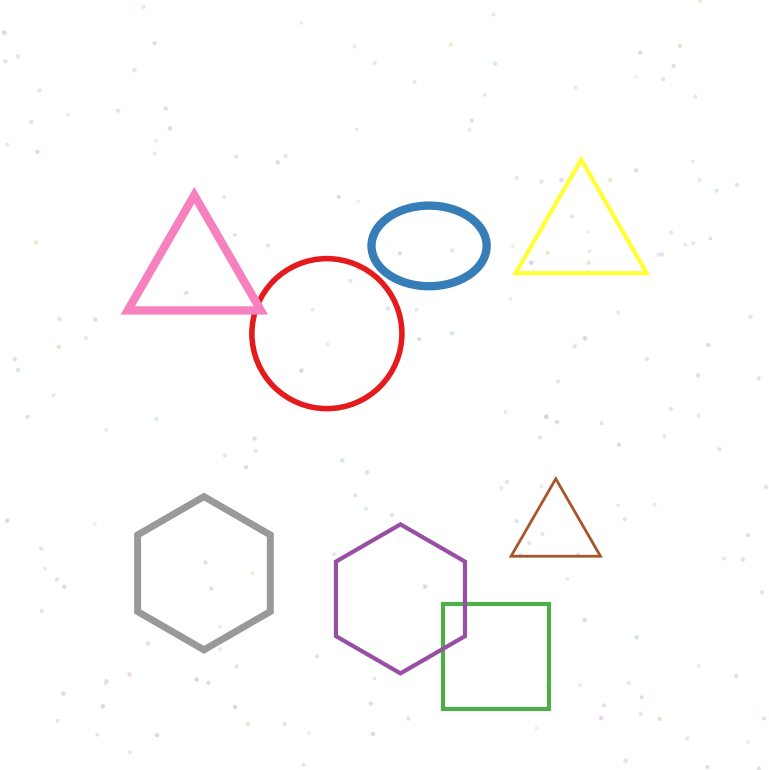[{"shape": "circle", "thickness": 2, "radius": 0.49, "center": [0.425, 0.567]}, {"shape": "oval", "thickness": 3, "radius": 0.37, "center": [0.557, 0.681]}, {"shape": "square", "thickness": 1.5, "radius": 0.34, "center": [0.644, 0.147]}, {"shape": "hexagon", "thickness": 1.5, "radius": 0.48, "center": [0.52, 0.222]}, {"shape": "triangle", "thickness": 1.5, "radius": 0.49, "center": [0.755, 0.694]}, {"shape": "triangle", "thickness": 1, "radius": 0.34, "center": [0.722, 0.311]}, {"shape": "triangle", "thickness": 3, "radius": 0.5, "center": [0.252, 0.647]}, {"shape": "hexagon", "thickness": 2.5, "radius": 0.5, "center": [0.265, 0.256]}]